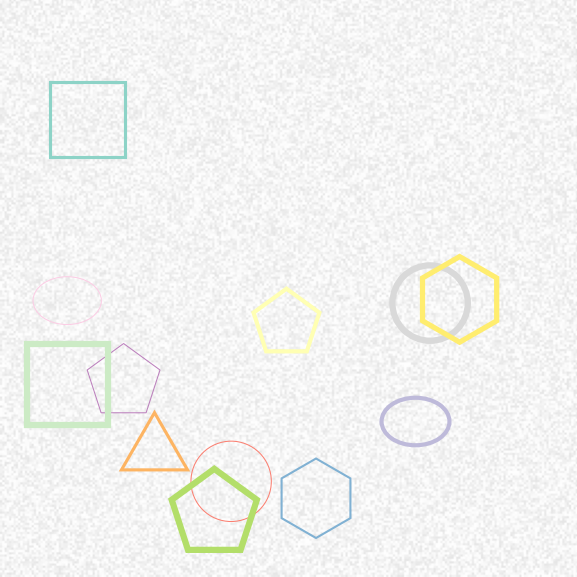[{"shape": "square", "thickness": 1.5, "radius": 0.33, "center": [0.151, 0.792]}, {"shape": "pentagon", "thickness": 2, "radius": 0.3, "center": [0.496, 0.439]}, {"shape": "oval", "thickness": 2, "radius": 0.29, "center": [0.719, 0.269]}, {"shape": "circle", "thickness": 0.5, "radius": 0.35, "center": [0.4, 0.166]}, {"shape": "hexagon", "thickness": 1, "radius": 0.34, "center": [0.547, 0.136]}, {"shape": "triangle", "thickness": 1.5, "radius": 0.33, "center": [0.268, 0.219]}, {"shape": "pentagon", "thickness": 3, "radius": 0.39, "center": [0.371, 0.11]}, {"shape": "oval", "thickness": 0.5, "radius": 0.3, "center": [0.116, 0.479]}, {"shape": "circle", "thickness": 3, "radius": 0.33, "center": [0.745, 0.474]}, {"shape": "pentagon", "thickness": 0.5, "radius": 0.33, "center": [0.214, 0.338]}, {"shape": "square", "thickness": 3, "radius": 0.35, "center": [0.116, 0.333]}, {"shape": "hexagon", "thickness": 2.5, "radius": 0.37, "center": [0.796, 0.481]}]